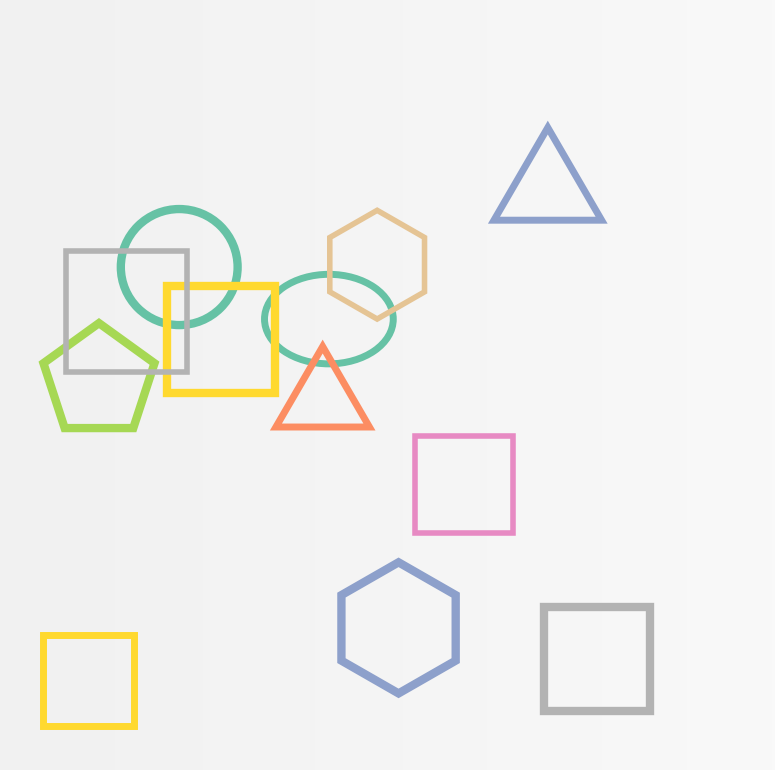[{"shape": "circle", "thickness": 3, "radius": 0.38, "center": [0.231, 0.653]}, {"shape": "oval", "thickness": 2.5, "radius": 0.42, "center": [0.424, 0.586]}, {"shape": "triangle", "thickness": 2.5, "radius": 0.35, "center": [0.416, 0.48]}, {"shape": "triangle", "thickness": 2.5, "radius": 0.4, "center": [0.707, 0.754]}, {"shape": "hexagon", "thickness": 3, "radius": 0.43, "center": [0.514, 0.185]}, {"shape": "square", "thickness": 2, "radius": 0.32, "center": [0.599, 0.371]}, {"shape": "pentagon", "thickness": 3, "radius": 0.38, "center": [0.128, 0.505]}, {"shape": "square", "thickness": 3, "radius": 0.35, "center": [0.285, 0.559]}, {"shape": "square", "thickness": 2.5, "radius": 0.3, "center": [0.115, 0.116]}, {"shape": "hexagon", "thickness": 2, "radius": 0.35, "center": [0.487, 0.656]}, {"shape": "square", "thickness": 2, "radius": 0.39, "center": [0.164, 0.595]}, {"shape": "square", "thickness": 3, "radius": 0.34, "center": [0.77, 0.144]}]